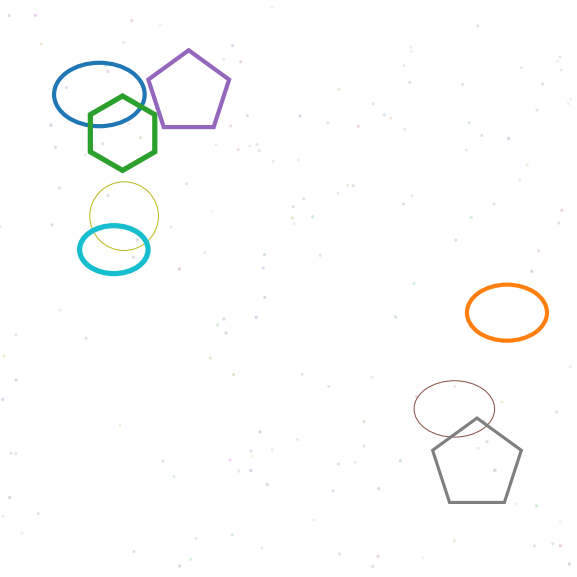[{"shape": "oval", "thickness": 2, "radius": 0.39, "center": [0.172, 0.836]}, {"shape": "oval", "thickness": 2, "radius": 0.35, "center": [0.878, 0.458]}, {"shape": "hexagon", "thickness": 2.5, "radius": 0.32, "center": [0.212, 0.768]}, {"shape": "pentagon", "thickness": 2, "radius": 0.37, "center": [0.327, 0.839]}, {"shape": "oval", "thickness": 0.5, "radius": 0.35, "center": [0.787, 0.291]}, {"shape": "pentagon", "thickness": 1.5, "radius": 0.4, "center": [0.826, 0.194]}, {"shape": "circle", "thickness": 0.5, "radius": 0.3, "center": [0.215, 0.625]}, {"shape": "oval", "thickness": 2.5, "radius": 0.3, "center": [0.197, 0.567]}]